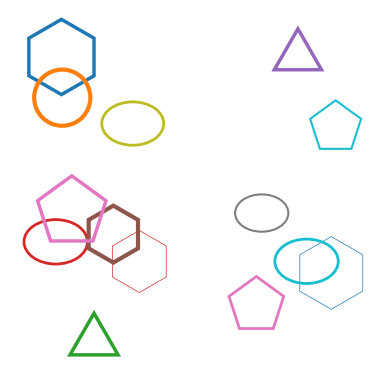[{"shape": "hexagon", "thickness": 2.5, "radius": 0.49, "center": [0.16, 0.852]}, {"shape": "hexagon", "thickness": 0.5, "radius": 0.47, "center": [0.86, 0.291]}, {"shape": "circle", "thickness": 3, "radius": 0.36, "center": [0.162, 0.746]}, {"shape": "triangle", "thickness": 2.5, "radius": 0.36, "center": [0.244, 0.114]}, {"shape": "oval", "thickness": 2, "radius": 0.41, "center": [0.145, 0.372]}, {"shape": "hexagon", "thickness": 0.5, "radius": 0.4, "center": [0.362, 0.321]}, {"shape": "triangle", "thickness": 2.5, "radius": 0.35, "center": [0.774, 0.854]}, {"shape": "hexagon", "thickness": 3, "radius": 0.37, "center": [0.294, 0.392]}, {"shape": "pentagon", "thickness": 2, "radius": 0.37, "center": [0.666, 0.207]}, {"shape": "pentagon", "thickness": 2.5, "radius": 0.47, "center": [0.186, 0.45]}, {"shape": "oval", "thickness": 1.5, "radius": 0.35, "center": [0.68, 0.447]}, {"shape": "oval", "thickness": 2, "radius": 0.4, "center": [0.345, 0.679]}, {"shape": "oval", "thickness": 2, "radius": 0.41, "center": [0.796, 0.321]}, {"shape": "pentagon", "thickness": 1.5, "radius": 0.35, "center": [0.872, 0.67]}]